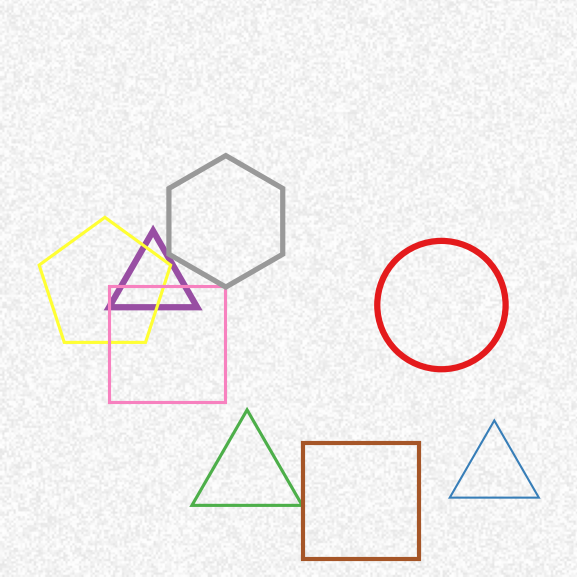[{"shape": "circle", "thickness": 3, "radius": 0.56, "center": [0.764, 0.471]}, {"shape": "triangle", "thickness": 1, "radius": 0.45, "center": [0.856, 0.182]}, {"shape": "triangle", "thickness": 1.5, "radius": 0.55, "center": [0.428, 0.179]}, {"shape": "triangle", "thickness": 3, "radius": 0.44, "center": [0.265, 0.511]}, {"shape": "pentagon", "thickness": 1.5, "radius": 0.6, "center": [0.182, 0.503]}, {"shape": "square", "thickness": 2, "radius": 0.5, "center": [0.625, 0.132]}, {"shape": "square", "thickness": 1.5, "radius": 0.5, "center": [0.29, 0.403]}, {"shape": "hexagon", "thickness": 2.5, "radius": 0.57, "center": [0.391, 0.616]}]